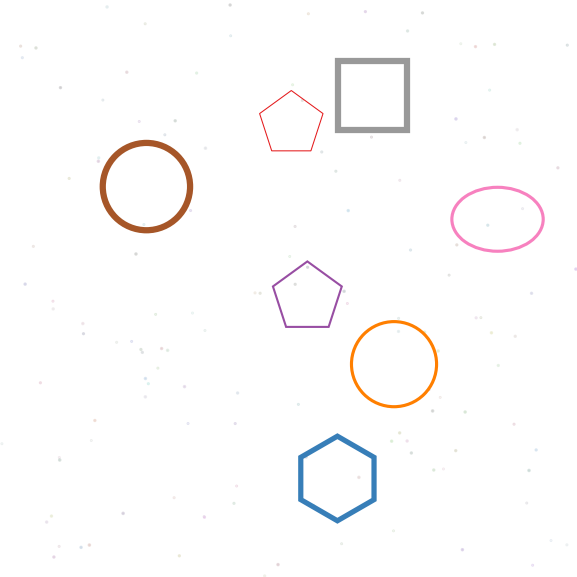[{"shape": "pentagon", "thickness": 0.5, "radius": 0.29, "center": [0.504, 0.785]}, {"shape": "hexagon", "thickness": 2.5, "radius": 0.37, "center": [0.584, 0.171]}, {"shape": "pentagon", "thickness": 1, "radius": 0.31, "center": [0.532, 0.484]}, {"shape": "circle", "thickness": 1.5, "radius": 0.37, "center": [0.682, 0.369]}, {"shape": "circle", "thickness": 3, "radius": 0.38, "center": [0.254, 0.676]}, {"shape": "oval", "thickness": 1.5, "radius": 0.4, "center": [0.862, 0.619]}, {"shape": "square", "thickness": 3, "radius": 0.3, "center": [0.645, 0.834]}]